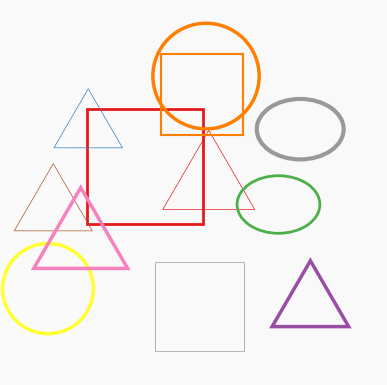[{"shape": "triangle", "thickness": 0.5, "radius": 0.68, "center": [0.539, 0.524]}, {"shape": "square", "thickness": 2, "radius": 0.75, "center": [0.374, 0.566]}, {"shape": "triangle", "thickness": 0.5, "radius": 0.51, "center": [0.228, 0.667]}, {"shape": "oval", "thickness": 2, "radius": 0.53, "center": [0.719, 0.469]}, {"shape": "triangle", "thickness": 2.5, "radius": 0.57, "center": [0.801, 0.209]}, {"shape": "square", "thickness": 1.5, "radius": 0.53, "center": [0.522, 0.754]}, {"shape": "circle", "thickness": 2.5, "radius": 0.69, "center": [0.532, 0.802]}, {"shape": "circle", "thickness": 2.5, "radius": 0.59, "center": [0.124, 0.25]}, {"shape": "triangle", "thickness": 0.5, "radius": 0.58, "center": [0.137, 0.459]}, {"shape": "triangle", "thickness": 2.5, "radius": 0.7, "center": [0.208, 0.373]}, {"shape": "oval", "thickness": 3, "radius": 0.56, "center": [0.775, 0.664]}, {"shape": "square", "thickness": 0.5, "radius": 0.58, "center": [0.515, 0.204]}]